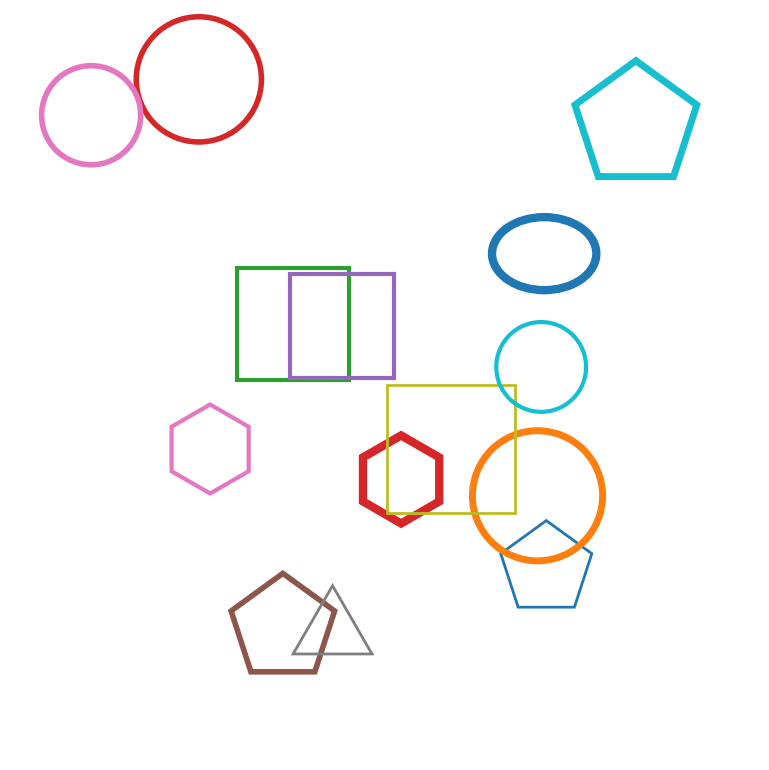[{"shape": "pentagon", "thickness": 1, "radius": 0.31, "center": [0.709, 0.262]}, {"shape": "oval", "thickness": 3, "radius": 0.34, "center": [0.707, 0.671]}, {"shape": "circle", "thickness": 2.5, "radius": 0.42, "center": [0.698, 0.356]}, {"shape": "square", "thickness": 1.5, "radius": 0.36, "center": [0.381, 0.579]}, {"shape": "hexagon", "thickness": 3, "radius": 0.29, "center": [0.521, 0.377]}, {"shape": "circle", "thickness": 2, "radius": 0.41, "center": [0.258, 0.897]}, {"shape": "square", "thickness": 1.5, "radius": 0.34, "center": [0.444, 0.577]}, {"shape": "pentagon", "thickness": 2, "radius": 0.35, "center": [0.367, 0.185]}, {"shape": "circle", "thickness": 2, "radius": 0.32, "center": [0.118, 0.85]}, {"shape": "hexagon", "thickness": 1.5, "radius": 0.29, "center": [0.273, 0.417]}, {"shape": "triangle", "thickness": 1, "radius": 0.3, "center": [0.432, 0.18]}, {"shape": "square", "thickness": 1, "radius": 0.42, "center": [0.586, 0.417]}, {"shape": "circle", "thickness": 1.5, "radius": 0.29, "center": [0.703, 0.523]}, {"shape": "pentagon", "thickness": 2.5, "radius": 0.42, "center": [0.826, 0.838]}]